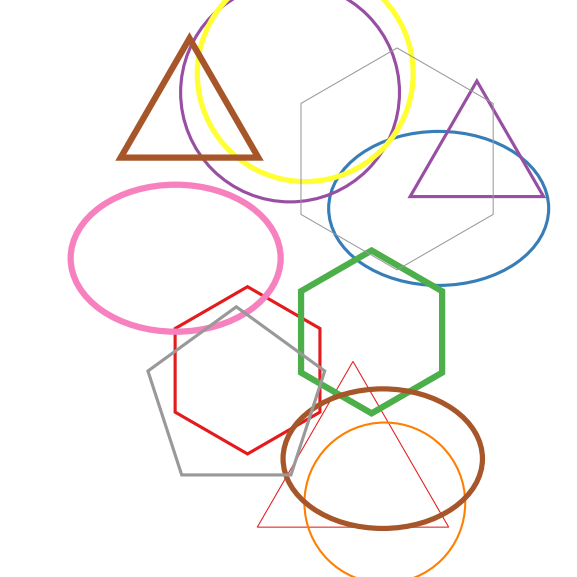[{"shape": "triangle", "thickness": 0.5, "radius": 0.96, "center": [0.611, 0.182]}, {"shape": "hexagon", "thickness": 1.5, "radius": 0.72, "center": [0.429, 0.358]}, {"shape": "oval", "thickness": 1.5, "radius": 0.95, "center": [0.76, 0.638]}, {"shape": "hexagon", "thickness": 3, "radius": 0.71, "center": [0.643, 0.424]}, {"shape": "triangle", "thickness": 1.5, "radius": 0.67, "center": [0.826, 0.725]}, {"shape": "circle", "thickness": 1.5, "radius": 0.95, "center": [0.502, 0.839]}, {"shape": "circle", "thickness": 1, "radius": 0.7, "center": [0.666, 0.128]}, {"shape": "circle", "thickness": 2.5, "radius": 0.93, "center": [0.529, 0.872]}, {"shape": "triangle", "thickness": 3, "radius": 0.69, "center": [0.328, 0.795]}, {"shape": "oval", "thickness": 2.5, "radius": 0.86, "center": [0.663, 0.205]}, {"shape": "oval", "thickness": 3, "radius": 0.91, "center": [0.304, 0.552]}, {"shape": "pentagon", "thickness": 1.5, "radius": 0.8, "center": [0.409, 0.307]}, {"shape": "hexagon", "thickness": 0.5, "radius": 0.96, "center": [0.688, 0.724]}]